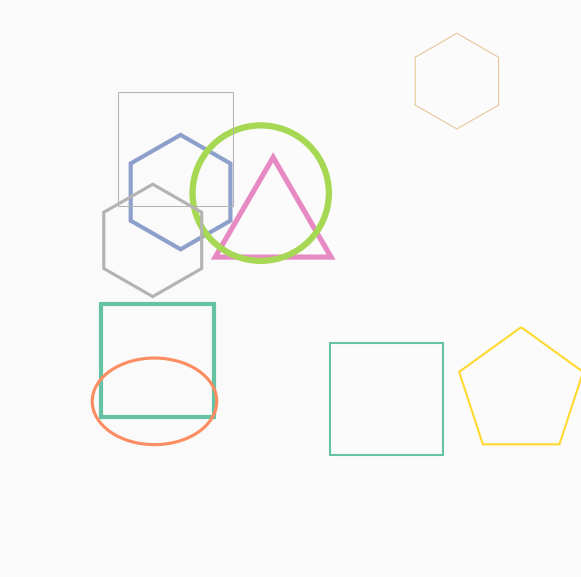[{"shape": "square", "thickness": 1, "radius": 0.48, "center": [0.665, 0.308]}, {"shape": "square", "thickness": 2, "radius": 0.49, "center": [0.27, 0.375]}, {"shape": "oval", "thickness": 1.5, "radius": 0.54, "center": [0.266, 0.304]}, {"shape": "hexagon", "thickness": 2, "radius": 0.5, "center": [0.311, 0.667]}, {"shape": "triangle", "thickness": 2.5, "radius": 0.58, "center": [0.47, 0.611]}, {"shape": "circle", "thickness": 3, "radius": 0.59, "center": [0.449, 0.665]}, {"shape": "pentagon", "thickness": 1, "radius": 0.56, "center": [0.897, 0.32]}, {"shape": "hexagon", "thickness": 0.5, "radius": 0.41, "center": [0.786, 0.859]}, {"shape": "square", "thickness": 0.5, "radius": 0.49, "center": [0.302, 0.741]}, {"shape": "hexagon", "thickness": 1.5, "radius": 0.49, "center": [0.263, 0.583]}]